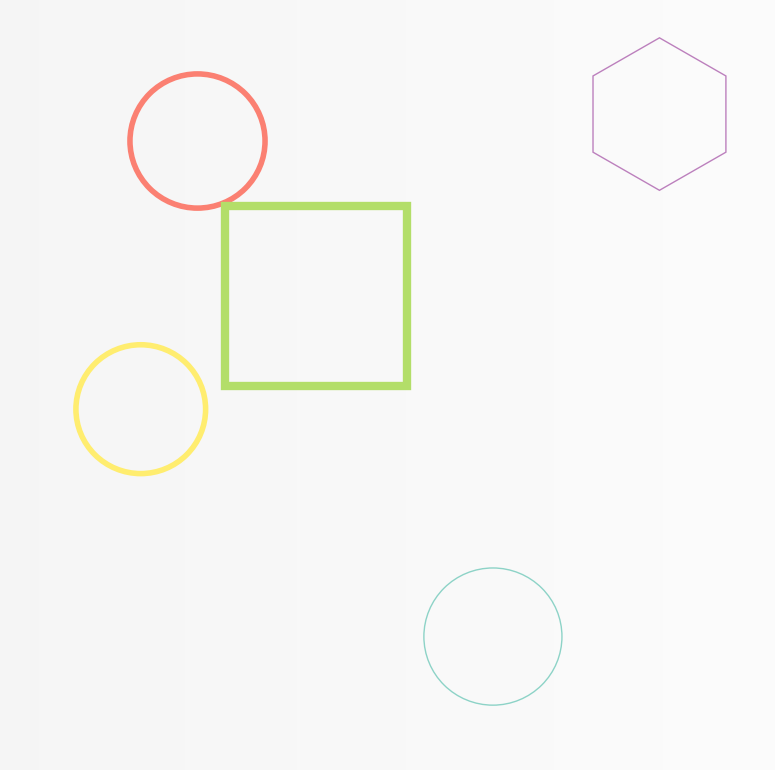[{"shape": "circle", "thickness": 0.5, "radius": 0.45, "center": [0.636, 0.173]}, {"shape": "circle", "thickness": 2, "radius": 0.44, "center": [0.255, 0.817]}, {"shape": "square", "thickness": 3, "radius": 0.59, "center": [0.408, 0.615]}, {"shape": "hexagon", "thickness": 0.5, "radius": 0.5, "center": [0.851, 0.852]}, {"shape": "circle", "thickness": 2, "radius": 0.42, "center": [0.182, 0.469]}]